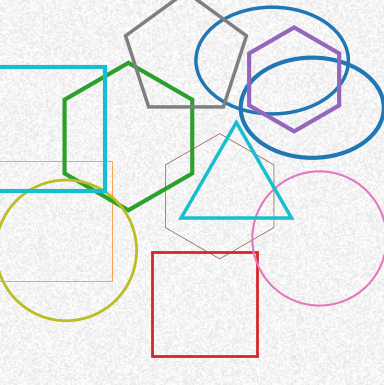[{"shape": "oval", "thickness": 2.5, "radius": 0.99, "center": [0.707, 0.843]}, {"shape": "oval", "thickness": 3, "radius": 0.93, "center": [0.811, 0.72]}, {"shape": "square", "thickness": 0.5, "radius": 0.78, "center": [0.136, 0.426]}, {"shape": "hexagon", "thickness": 3, "radius": 0.96, "center": [0.334, 0.645]}, {"shape": "square", "thickness": 2, "radius": 0.68, "center": [0.532, 0.21]}, {"shape": "hexagon", "thickness": 3, "radius": 0.67, "center": [0.764, 0.794]}, {"shape": "hexagon", "thickness": 0.5, "radius": 0.81, "center": [0.571, 0.49]}, {"shape": "circle", "thickness": 1.5, "radius": 0.87, "center": [0.83, 0.381]}, {"shape": "pentagon", "thickness": 2.5, "radius": 0.83, "center": [0.483, 0.856]}, {"shape": "circle", "thickness": 2, "radius": 0.91, "center": [0.172, 0.35]}, {"shape": "triangle", "thickness": 2.5, "radius": 0.83, "center": [0.614, 0.516]}, {"shape": "square", "thickness": 3, "radius": 0.81, "center": [0.11, 0.665]}]